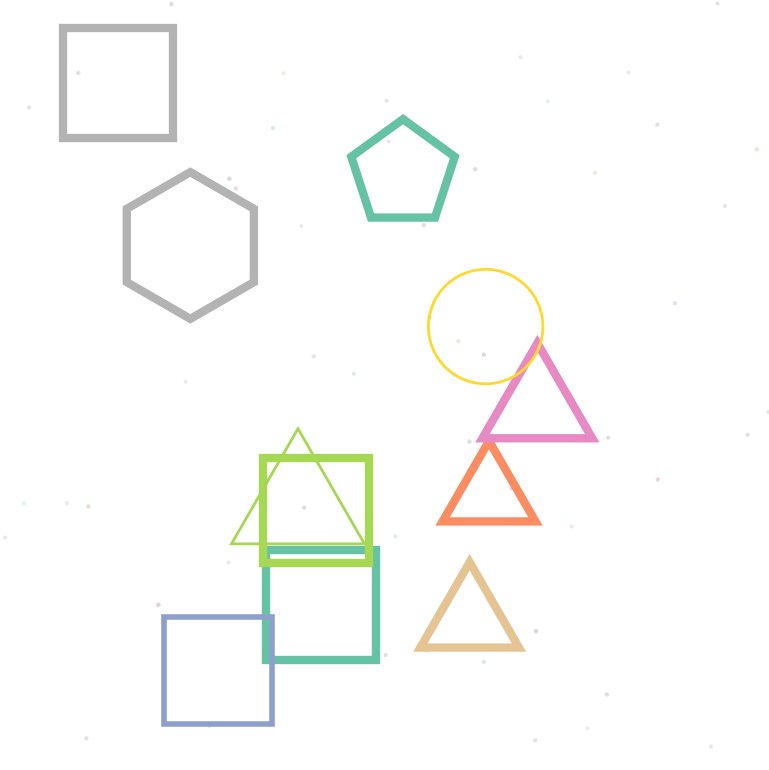[{"shape": "pentagon", "thickness": 3, "radius": 0.35, "center": [0.523, 0.775]}, {"shape": "square", "thickness": 3, "radius": 0.36, "center": [0.417, 0.215]}, {"shape": "triangle", "thickness": 3, "radius": 0.35, "center": [0.635, 0.358]}, {"shape": "square", "thickness": 2, "radius": 0.35, "center": [0.283, 0.129]}, {"shape": "triangle", "thickness": 3, "radius": 0.41, "center": [0.698, 0.472]}, {"shape": "square", "thickness": 3, "radius": 0.34, "center": [0.41, 0.337]}, {"shape": "triangle", "thickness": 1, "radius": 0.5, "center": [0.387, 0.344]}, {"shape": "circle", "thickness": 1, "radius": 0.37, "center": [0.631, 0.576]}, {"shape": "triangle", "thickness": 3, "radius": 0.37, "center": [0.61, 0.196]}, {"shape": "square", "thickness": 3, "radius": 0.36, "center": [0.153, 0.892]}, {"shape": "hexagon", "thickness": 3, "radius": 0.48, "center": [0.247, 0.681]}]